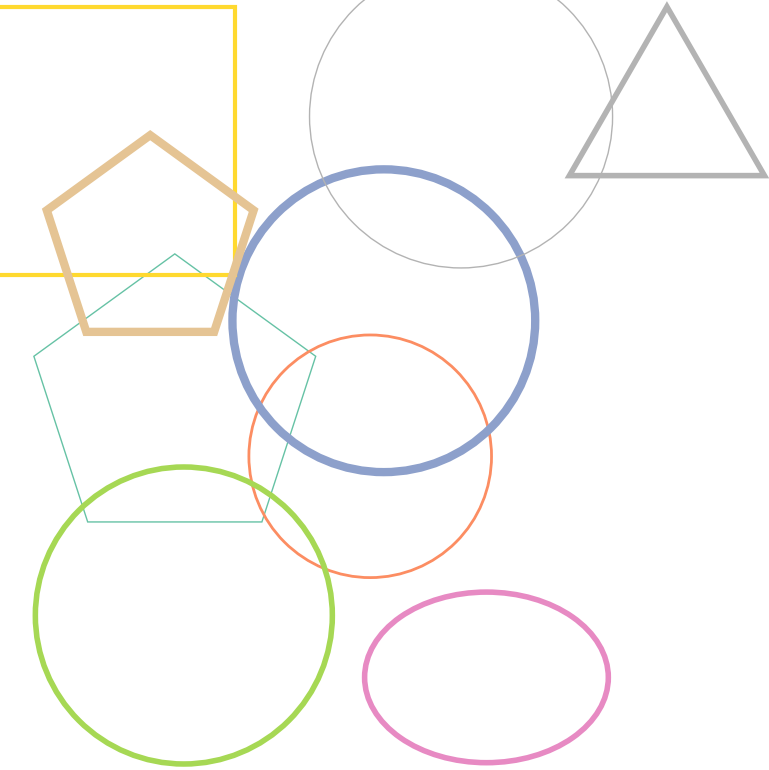[{"shape": "pentagon", "thickness": 0.5, "radius": 0.96, "center": [0.227, 0.478]}, {"shape": "circle", "thickness": 1, "radius": 0.79, "center": [0.481, 0.407]}, {"shape": "circle", "thickness": 3, "radius": 0.98, "center": [0.498, 0.583]}, {"shape": "oval", "thickness": 2, "radius": 0.79, "center": [0.632, 0.12]}, {"shape": "circle", "thickness": 2, "radius": 0.96, "center": [0.239, 0.201]}, {"shape": "square", "thickness": 1.5, "radius": 0.87, "center": [0.131, 0.817]}, {"shape": "pentagon", "thickness": 3, "radius": 0.71, "center": [0.195, 0.683]}, {"shape": "circle", "thickness": 0.5, "radius": 0.98, "center": [0.599, 0.849]}, {"shape": "triangle", "thickness": 2, "radius": 0.73, "center": [0.866, 0.845]}]